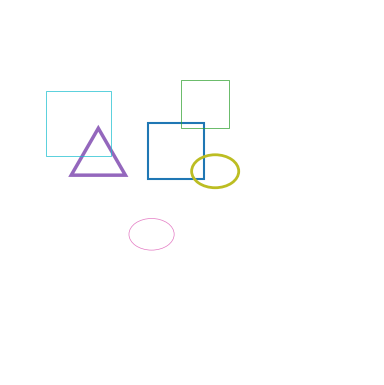[{"shape": "square", "thickness": 1.5, "radius": 0.36, "center": [0.457, 0.609]}, {"shape": "square", "thickness": 0.5, "radius": 0.31, "center": [0.532, 0.729]}, {"shape": "triangle", "thickness": 2.5, "radius": 0.41, "center": [0.255, 0.586]}, {"shape": "oval", "thickness": 0.5, "radius": 0.29, "center": [0.394, 0.391]}, {"shape": "oval", "thickness": 2, "radius": 0.31, "center": [0.559, 0.555]}, {"shape": "square", "thickness": 0.5, "radius": 0.42, "center": [0.204, 0.68]}]